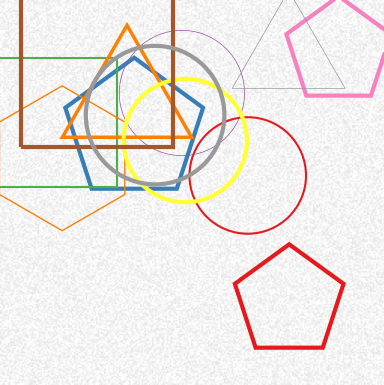[{"shape": "circle", "thickness": 1.5, "radius": 0.76, "center": [0.643, 0.544]}, {"shape": "pentagon", "thickness": 3, "radius": 0.74, "center": [0.751, 0.217]}, {"shape": "pentagon", "thickness": 3, "radius": 0.94, "center": [0.349, 0.662]}, {"shape": "square", "thickness": 1.5, "radius": 0.84, "center": [0.136, 0.682]}, {"shape": "circle", "thickness": 0.5, "radius": 0.81, "center": [0.473, 0.758]}, {"shape": "triangle", "thickness": 2.5, "radius": 0.97, "center": [0.33, 0.74]}, {"shape": "hexagon", "thickness": 1, "radius": 0.94, "center": [0.161, 0.589]}, {"shape": "circle", "thickness": 3, "radius": 0.8, "center": [0.481, 0.635]}, {"shape": "square", "thickness": 3, "radius": 0.99, "center": [0.251, 0.816]}, {"shape": "pentagon", "thickness": 3, "radius": 0.71, "center": [0.88, 0.867]}, {"shape": "circle", "thickness": 3, "radius": 0.9, "center": [0.403, 0.701]}, {"shape": "triangle", "thickness": 0.5, "radius": 0.85, "center": [0.75, 0.855]}]